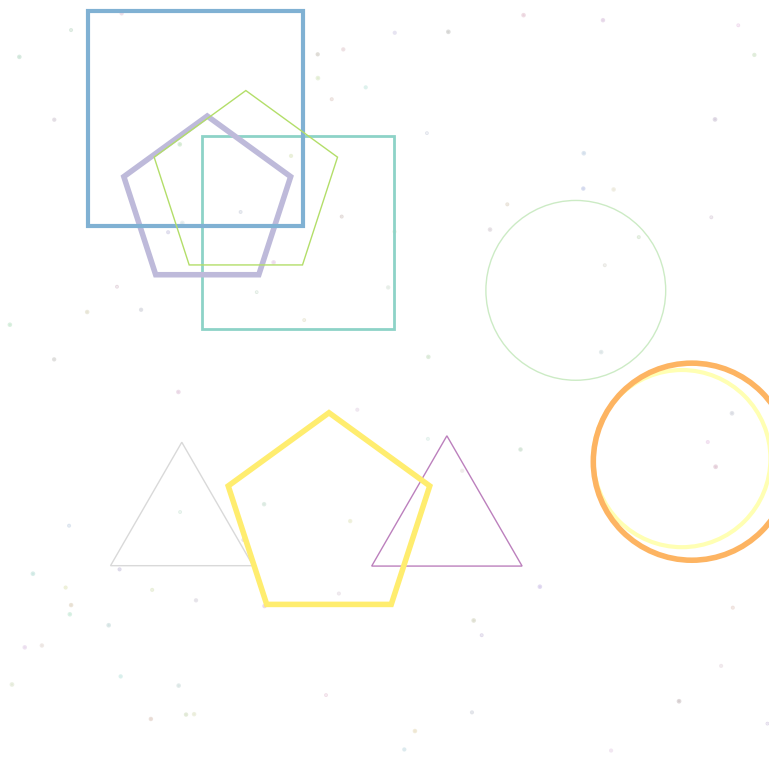[{"shape": "square", "thickness": 1, "radius": 0.63, "center": [0.387, 0.698]}, {"shape": "circle", "thickness": 1.5, "radius": 0.58, "center": [0.886, 0.404]}, {"shape": "pentagon", "thickness": 2, "radius": 0.57, "center": [0.269, 0.735]}, {"shape": "square", "thickness": 1.5, "radius": 0.7, "center": [0.253, 0.847]}, {"shape": "circle", "thickness": 2, "radius": 0.64, "center": [0.898, 0.4]}, {"shape": "pentagon", "thickness": 0.5, "radius": 0.63, "center": [0.319, 0.757]}, {"shape": "triangle", "thickness": 0.5, "radius": 0.53, "center": [0.236, 0.319]}, {"shape": "triangle", "thickness": 0.5, "radius": 0.56, "center": [0.58, 0.321]}, {"shape": "circle", "thickness": 0.5, "radius": 0.58, "center": [0.748, 0.623]}, {"shape": "pentagon", "thickness": 2, "radius": 0.69, "center": [0.427, 0.326]}]